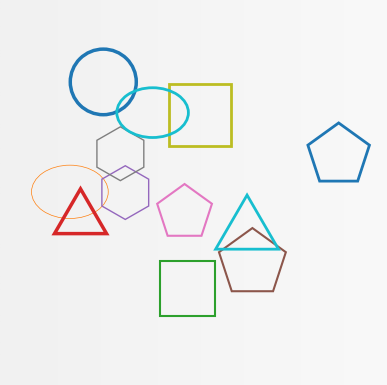[{"shape": "circle", "thickness": 2.5, "radius": 0.43, "center": [0.267, 0.787]}, {"shape": "pentagon", "thickness": 2, "radius": 0.42, "center": [0.874, 0.597]}, {"shape": "oval", "thickness": 0.5, "radius": 0.49, "center": [0.18, 0.502]}, {"shape": "square", "thickness": 1.5, "radius": 0.36, "center": [0.483, 0.252]}, {"shape": "triangle", "thickness": 2.5, "radius": 0.39, "center": [0.208, 0.432]}, {"shape": "hexagon", "thickness": 1, "radius": 0.35, "center": [0.323, 0.5]}, {"shape": "pentagon", "thickness": 1.5, "radius": 0.45, "center": [0.651, 0.317]}, {"shape": "pentagon", "thickness": 1.5, "radius": 0.37, "center": [0.476, 0.448]}, {"shape": "hexagon", "thickness": 1, "radius": 0.35, "center": [0.311, 0.601]}, {"shape": "square", "thickness": 2, "radius": 0.4, "center": [0.516, 0.701]}, {"shape": "triangle", "thickness": 2, "radius": 0.47, "center": [0.638, 0.4]}, {"shape": "oval", "thickness": 2, "radius": 0.46, "center": [0.394, 0.707]}]